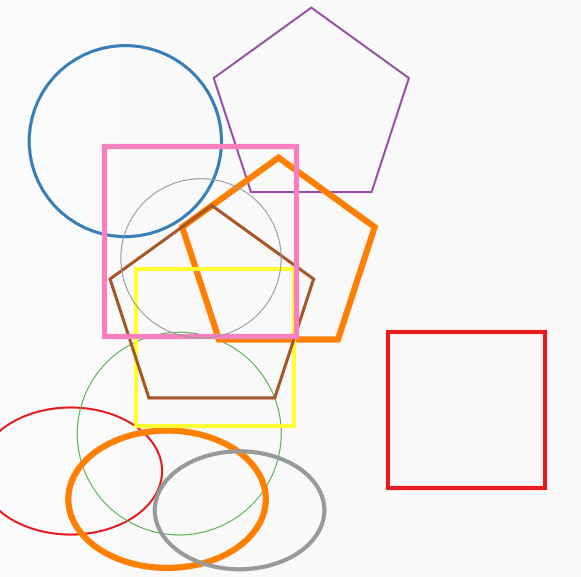[{"shape": "oval", "thickness": 1, "radius": 0.79, "center": [0.122, 0.183]}, {"shape": "square", "thickness": 2, "radius": 0.67, "center": [0.803, 0.289]}, {"shape": "circle", "thickness": 1.5, "radius": 0.83, "center": [0.216, 0.755]}, {"shape": "circle", "thickness": 0.5, "radius": 0.88, "center": [0.308, 0.248]}, {"shape": "pentagon", "thickness": 1, "radius": 0.88, "center": [0.536, 0.809]}, {"shape": "oval", "thickness": 3, "radius": 0.85, "center": [0.287, 0.135]}, {"shape": "pentagon", "thickness": 3, "radius": 0.87, "center": [0.479, 0.552]}, {"shape": "square", "thickness": 2, "radius": 0.68, "center": [0.369, 0.397]}, {"shape": "pentagon", "thickness": 1.5, "radius": 0.92, "center": [0.364, 0.459]}, {"shape": "square", "thickness": 2.5, "radius": 0.82, "center": [0.344, 0.582]}, {"shape": "oval", "thickness": 2, "radius": 0.73, "center": [0.412, 0.116]}, {"shape": "circle", "thickness": 0.5, "radius": 0.69, "center": [0.346, 0.552]}]